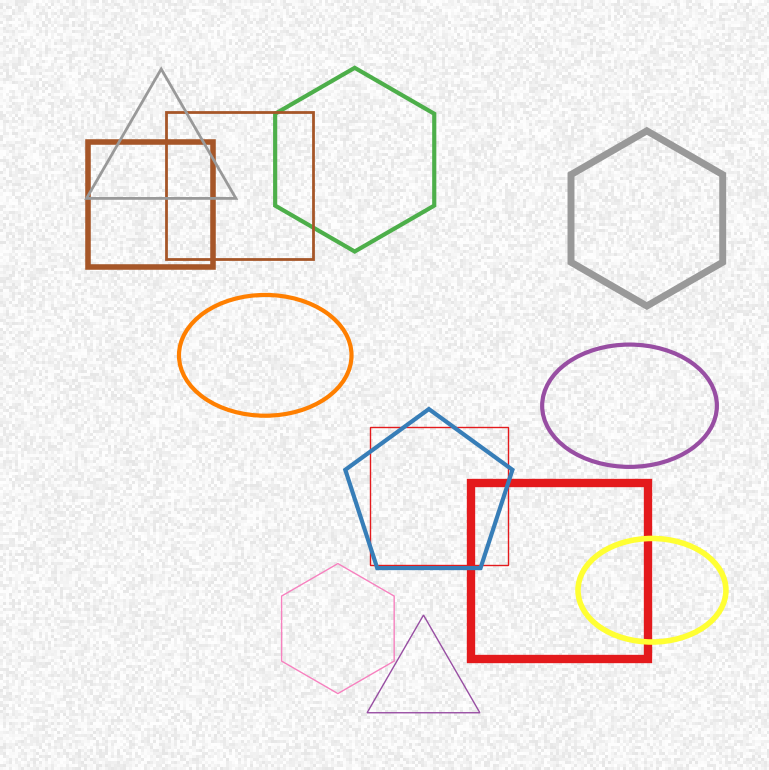[{"shape": "square", "thickness": 3, "radius": 0.57, "center": [0.727, 0.259]}, {"shape": "square", "thickness": 0.5, "radius": 0.45, "center": [0.57, 0.356]}, {"shape": "pentagon", "thickness": 1.5, "radius": 0.57, "center": [0.557, 0.355]}, {"shape": "hexagon", "thickness": 1.5, "radius": 0.6, "center": [0.461, 0.793]}, {"shape": "oval", "thickness": 1.5, "radius": 0.57, "center": [0.818, 0.473]}, {"shape": "triangle", "thickness": 0.5, "radius": 0.42, "center": [0.55, 0.117]}, {"shape": "oval", "thickness": 1.5, "radius": 0.56, "center": [0.344, 0.539]}, {"shape": "oval", "thickness": 2, "radius": 0.48, "center": [0.847, 0.233]}, {"shape": "square", "thickness": 1, "radius": 0.48, "center": [0.311, 0.759]}, {"shape": "square", "thickness": 2, "radius": 0.41, "center": [0.195, 0.735]}, {"shape": "hexagon", "thickness": 0.5, "radius": 0.42, "center": [0.439, 0.184]}, {"shape": "hexagon", "thickness": 2.5, "radius": 0.57, "center": [0.84, 0.716]}, {"shape": "triangle", "thickness": 1, "radius": 0.56, "center": [0.209, 0.798]}]